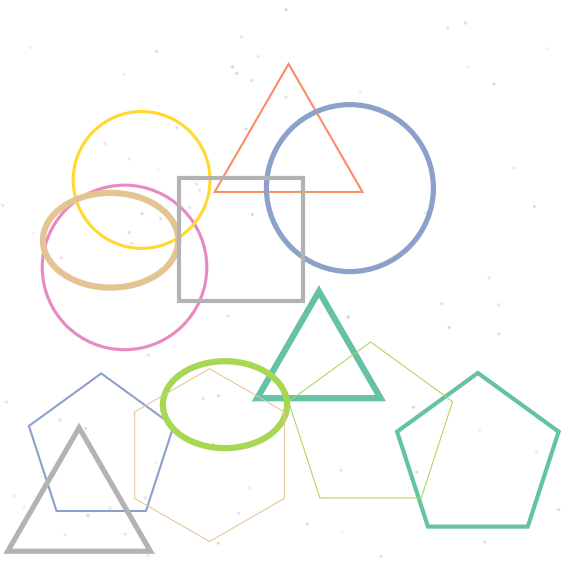[{"shape": "triangle", "thickness": 3, "radius": 0.62, "center": [0.552, 0.371]}, {"shape": "pentagon", "thickness": 2, "radius": 0.74, "center": [0.827, 0.206]}, {"shape": "triangle", "thickness": 1, "radius": 0.74, "center": [0.5, 0.741]}, {"shape": "circle", "thickness": 2.5, "radius": 0.72, "center": [0.606, 0.673]}, {"shape": "pentagon", "thickness": 1, "radius": 0.66, "center": [0.175, 0.221]}, {"shape": "circle", "thickness": 1.5, "radius": 0.71, "center": [0.216, 0.536]}, {"shape": "oval", "thickness": 3, "radius": 0.54, "center": [0.39, 0.298]}, {"shape": "pentagon", "thickness": 0.5, "radius": 0.75, "center": [0.642, 0.258]}, {"shape": "circle", "thickness": 1.5, "radius": 0.59, "center": [0.245, 0.688]}, {"shape": "hexagon", "thickness": 0.5, "radius": 0.75, "center": [0.363, 0.211]}, {"shape": "oval", "thickness": 3, "radius": 0.59, "center": [0.192, 0.583]}, {"shape": "square", "thickness": 2, "radius": 0.54, "center": [0.417, 0.584]}, {"shape": "triangle", "thickness": 2.5, "radius": 0.71, "center": [0.137, 0.116]}]